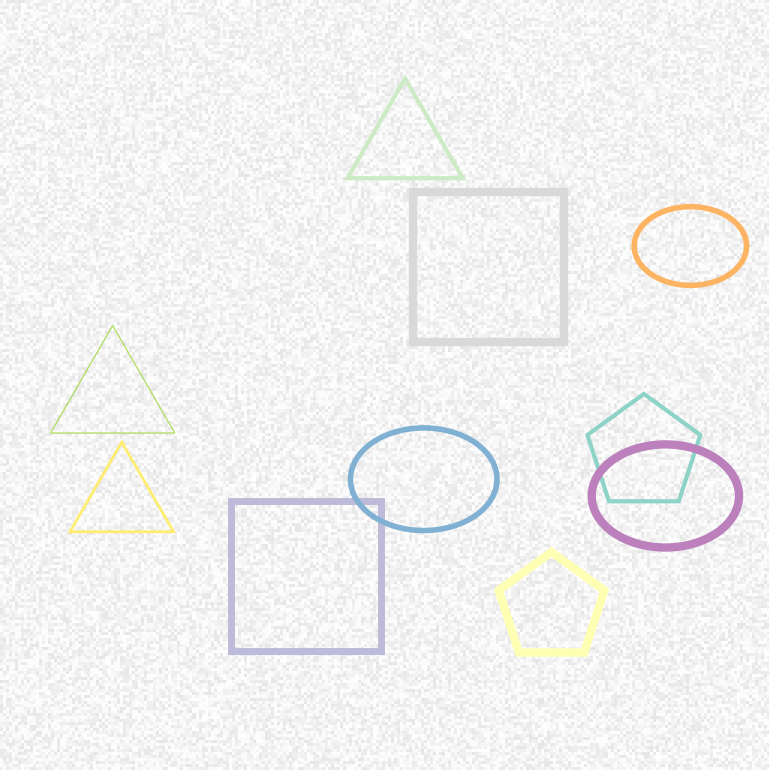[{"shape": "pentagon", "thickness": 1.5, "radius": 0.39, "center": [0.836, 0.411]}, {"shape": "pentagon", "thickness": 3, "radius": 0.36, "center": [0.716, 0.211]}, {"shape": "square", "thickness": 2.5, "radius": 0.49, "center": [0.397, 0.252]}, {"shape": "oval", "thickness": 2, "radius": 0.48, "center": [0.55, 0.378]}, {"shape": "oval", "thickness": 2, "radius": 0.37, "center": [0.897, 0.68]}, {"shape": "triangle", "thickness": 0.5, "radius": 0.47, "center": [0.146, 0.484]}, {"shape": "square", "thickness": 3, "radius": 0.49, "center": [0.635, 0.653]}, {"shape": "oval", "thickness": 3, "radius": 0.48, "center": [0.864, 0.356]}, {"shape": "triangle", "thickness": 1.5, "radius": 0.43, "center": [0.526, 0.812]}, {"shape": "triangle", "thickness": 1, "radius": 0.39, "center": [0.158, 0.348]}]